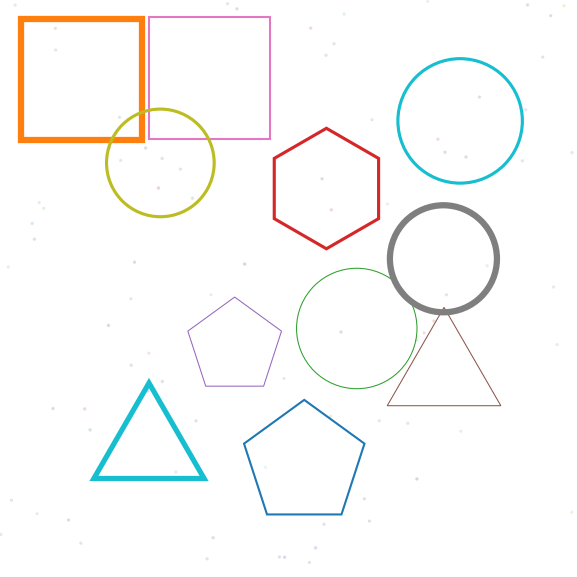[{"shape": "pentagon", "thickness": 1, "radius": 0.55, "center": [0.527, 0.197]}, {"shape": "square", "thickness": 3, "radius": 0.52, "center": [0.141, 0.861]}, {"shape": "circle", "thickness": 0.5, "radius": 0.52, "center": [0.618, 0.43]}, {"shape": "hexagon", "thickness": 1.5, "radius": 0.52, "center": [0.565, 0.673]}, {"shape": "pentagon", "thickness": 0.5, "radius": 0.43, "center": [0.406, 0.399]}, {"shape": "triangle", "thickness": 0.5, "radius": 0.57, "center": [0.769, 0.353]}, {"shape": "square", "thickness": 1, "radius": 0.53, "center": [0.363, 0.864]}, {"shape": "circle", "thickness": 3, "radius": 0.46, "center": [0.768, 0.551]}, {"shape": "circle", "thickness": 1.5, "radius": 0.47, "center": [0.278, 0.717]}, {"shape": "circle", "thickness": 1.5, "radius": 0.54, "center": [0.797, 0.79]}, {"shape": "triangle", "thickness": 2.5, "radius": 0.55, "center": [0.258, 0.226]}]